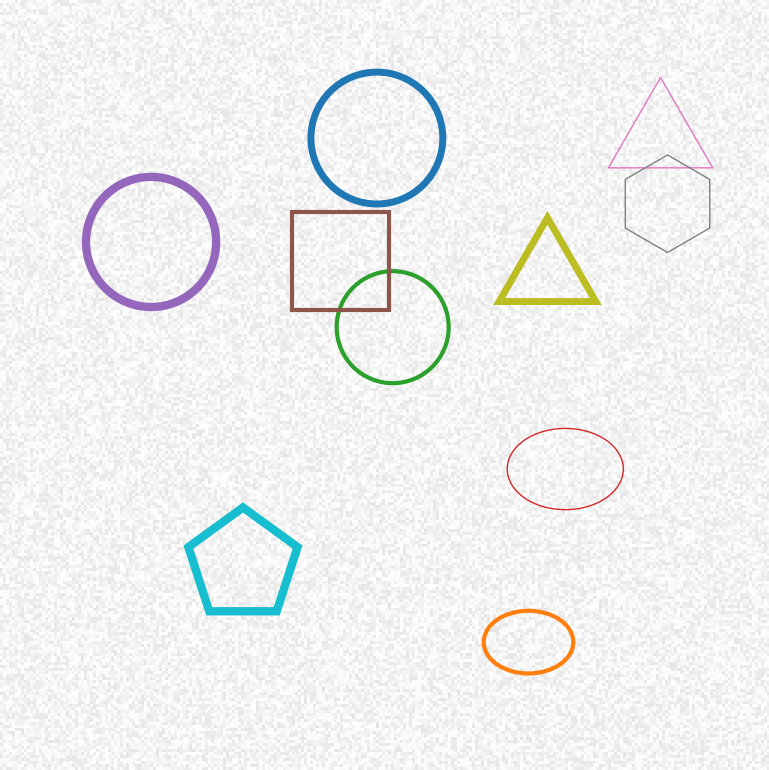[{"shape": "circle", "thickness": 2.5, "radius": 0.43, "center": [0.489, 0.821]}, {"shape": "oval", "thickness": 1.5, "radius": 0.29, "center": [0.686, 0.166]}, {"shape": "circle", "thickness": 1.5, "radius": 0.36, "center": [0.51, 0.575]}, {"shape": "oval", "thickness": 0.5, "radius": 0.38, "center": [0.734, 0.391]}, {"shape": "circle", "thickness": 3, "radius": 0.42, "center": [0.196, 0.686]}, {"shape": "square", "thickness": 1.5, "radius": 0.32, "center": [0.442, 0.661]}, {"shape": "triangle", "thickness": 0.5, "radius": 0.39, "center": [0.858, 0.821]}, {"shape": "hexagon", "thickness": 0.5, "radius": 0.32, "center": [0.867, 0.735]}, {"shape": "triangle", "thickness": 2.5, "radius": 0.36, "center": [0.711, 0.645]}, {"shape": "pentagon", "thickness": 3, "radius": 0.37, "center": [0.316, 0.266]}]